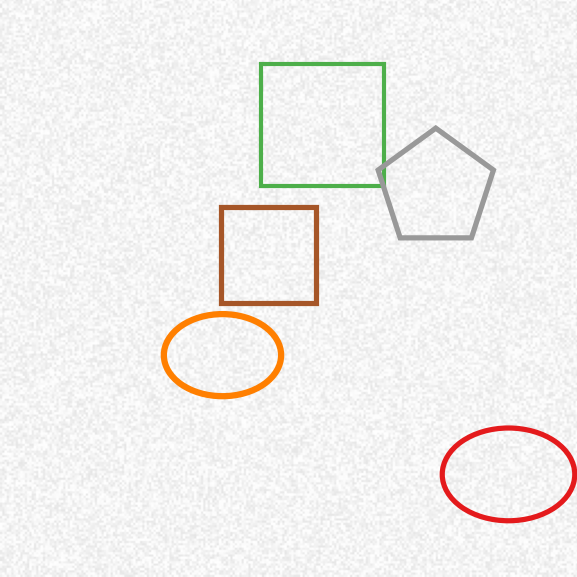[{"shape": "oval", "thickness": 2.5, "radius": 0.57, "center": [0.881, 0.178]}, {"shape": "square", "thickness": 2, "radius": 0.53, "center": [0.559, 0.783]}, {"shape": "oval", "thickness": 3, "radius": 0.51, "center": [0.385, 0.384]}, {"shape": "square", "thickness": 2.5, "radius": 0.41, "center": [0.465, 0.558]}, {"shape": "pentagon", "thickness": 2.5, "radius": 0.53, "center": [0.755, 0.672]}]